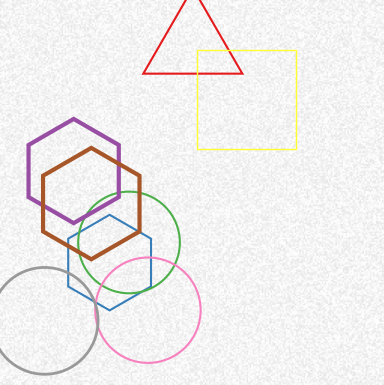[{"shape": "triangle", "thickness": 1.5, "radius": 0.74, "center": [0.501, 0.883]}, {"shape": "hexagon", "thickness": 1.5, "radius": 0.62, "center": [0.285, 0.318]}, {"shape": "circle", "thickness": 1.5, "radius": 0.66, "center": [0.335, 0.37]}, {"shape": "hexagon", "thickness": 3, "radius": 0.68, "center": [0.191, 0.556]}, {"shape": "square", "thickness": 1, "radius": 0.64, "center": [0.641, 0.742]}, {"shape": "hexagon", "thickness": 3, "radius": 0.72, "center": [0.237, 0.471]}, {"shape": "circle", "thickness": 1.5, "radius": 0.68, "center": [0.384, 0.194]}, {"shape": "circle", "thickness": 2, "radius": 0.69, "center": [0.116, 0.167]}]